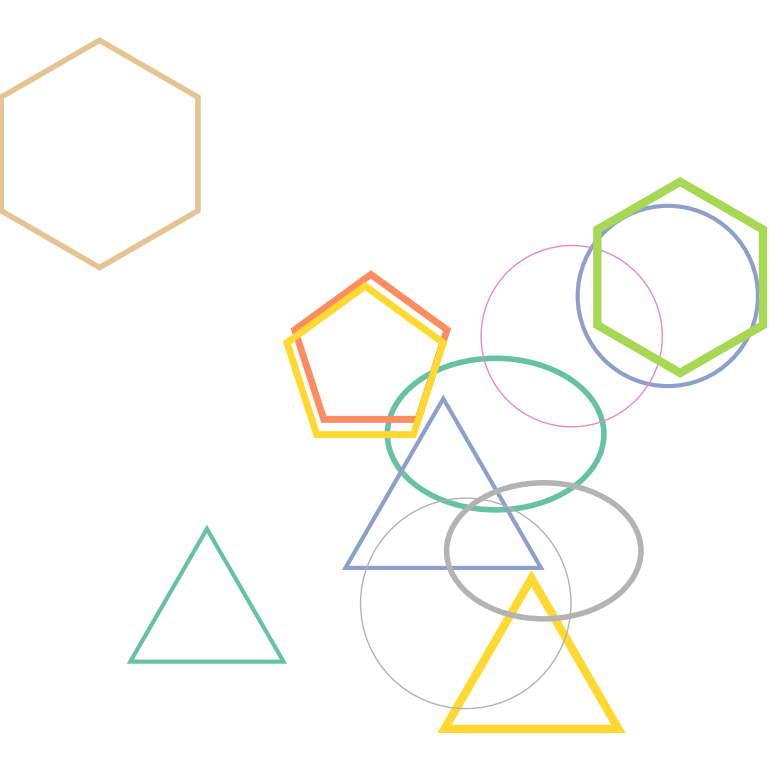[{"shape": "oval", "thickness": 2, "radius": 0.7, "center": [0.644, 0.436]}, {"shape": "triangle", "thickness": 1.5, "radius": 0.57, "center": [0.269, 0.198]}, {"shape": "pentagon", "thickness": 2.5, "radius": 0.52, "center": [0.482, 0.54]}, {"shape": "circle", "thickness": 1.5, "radius": 0.59, "center": [0.867, 0.616]}, {"shape": "triangle", "thickness": 1.5, "radius": 0.73, "center": [0.576, 0.336]}, {"shape": "circle", "thickness": 0.5, "radius": 0.59, "center": [0.742, 0.563]}, {"shape": "hexagon", "thickness": 3, "radius": 0.62, "center": [0.883, 0.64]}, {"shape": "triangle", "thickness": 3, "radius": 0.65, "center": [0.69, 0.119]}, {"shape": "pentagon", "thickness": 2.5, "radius": 0.53, "center": [0.474, 0.522]}, {"shape": "hexagon", "thickness": 2, "radius": 0.74, "center": [0.129, 0.8]}, {"shape": "oval", "thickness": 2, "radius": 0.63, "center": [0.706, 0.285]}, {"shape": "circle", "thickness": 0.5, "radius": 0.68, "center": [0.605, 0.216]}]